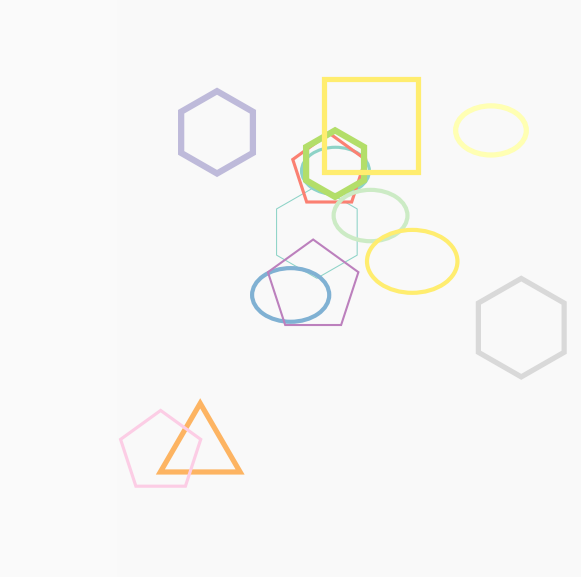[{"shape": "oval", "thickness": 1.5, "radius": 0.29, "center": [0.577, 0.703]}, {"shape": "hexagon", "thickness": 0.5, "radius": 0.4, "center": [0.545, 0.597]}, {"shape": "oval", "thickness": 2.5, "radius": 0.3, "center": [0.845, 0.773]}, {"shape": "hexagon", "thickness": 3, "radius": 0.36, "center": [0.373, 0.77]}, {"shape": "pentagon", "thickness": 1.5, "radius": 0.33, "center": [0.566, 0.703]}, {"shape": "oval", "thickness": 2, "radius": 0.33, "center": [0.5, 0.488]}, {"shape": "triangle", "thickness": 2.5, "radius": 0.4, "center": [0.344, 0.221]}, {"shape": "hexagon", "thickness": 3, "radius": 0.29, "center": [0.576, 0.716]}, {"shape": "pentagon", "thickness": 1.5, "radius": 0.36, "center": [0.276, 0.216]}, {"shape": "hexagon", "thickness": 2.5, "radius": 0.43, "center": [0.897, 0.432]}, {"shape": "pentagon", "thickness": 1, "radius": 0.41, "center": [0.539, 0.503]}, {"shape": "oval", "thickness": 2, "radius": 0.32, "center": [0.637, 0.626]}, {"shape": "oval", "thickness": 2, "radius": 0.39, "center": [0.709, 0.547]}, {"shape": "square", "thickness": 2.5, "radius": 0.4, "center": [0.638, 0.782]}]